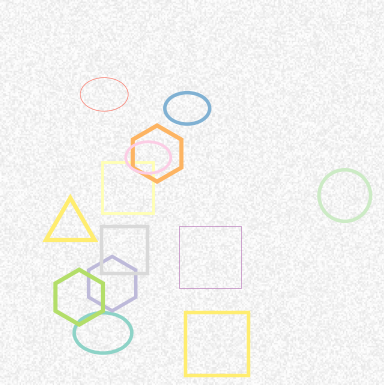[{"shape": "oval", "thickness": 2.5, "radius": 0.37, "center": [0.267, 0.135]}, {"shape": "square", "thickness": 2, "radius": 0.33, "center": [0.331, 0.512]}, {"shape": "hexagon", "thickness": 2.5, "radius": 0.35, "center": [0.291, 0.263]}, {"shape": "oval", "thickness": 0.5, "radius": 0.31, "center": [0.271, 0.755]}, {"shape": "oval", "thickness": 2.5, "radius": 0.29, "center": [0.486, 0.718]}, {"shape": "hexagon", "thickness": 3, "radius": 0.36, "center": [0.408, 0.601]}, {"shape": "hexagon", "thickness": 3, "radius": 0.36, "center": [0.206, 0.228]}, {"shape": "oval", "thickness": 2, "radius": 0.29, "center": [0.385, 0.591]}, {"shape": "square", "thickness": 2.5, "radius": 0.3, "center": [0.323, 0.352]}, {"shape": "square", "thickness": 0.5, "radius": 0.4, "center": [0.546, 0.332]}, {"shape": "circle", "thickness": 2.5, "radius": 0.33, "center": [0.896, 0.492]}, {"shape": "triangle", "thickness": 3, "radius": 0.37, "center": [0.183, 0.413]}, {"shape": "square", "thickness": 2.5, "radius": 0.41, "center": [0.562, 0.108]}]